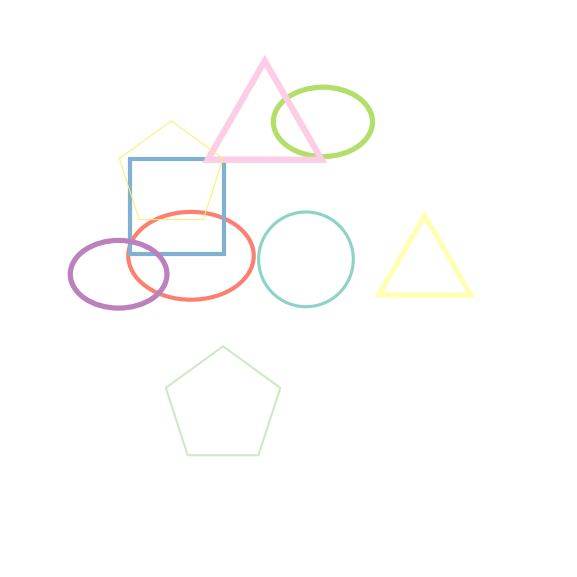[{"shape": "circle", "thickness": 1.5, "radius": 0.41, "center": [0.53, 0.55]}, {"shape": "triangle", "thickness": 2.5, "radius": 0.46, "center": [0.735, 0.534]}, {"shape": "oval", "thickness": 2, "radius": 0.54, "center": [0.331, 0.556]}, {"shape": "square", "thickness": 2, "radius": 0.41, "center": [0.307, 0.642]}, {"shape": "oval", "thickness": 2.5, "radius": 0.43, "center": [0.559, 0.788]}, {"shape": "triangle", "thickness": 3, "radius": 0.57, "center": [0.458, 0.78]}, {"shape": "oval", "thickness": 2.5, "radius": 0.42, "center": [0.205, 0.524]}, {"shape": "pentagon", "thickness": 1, "radius": 0.52, "center": [0.386, 0.295]}, {"shape": "pentagon", "thickness": 0.5, "radius": 0.47, "center": [0.296, 0.695]}]